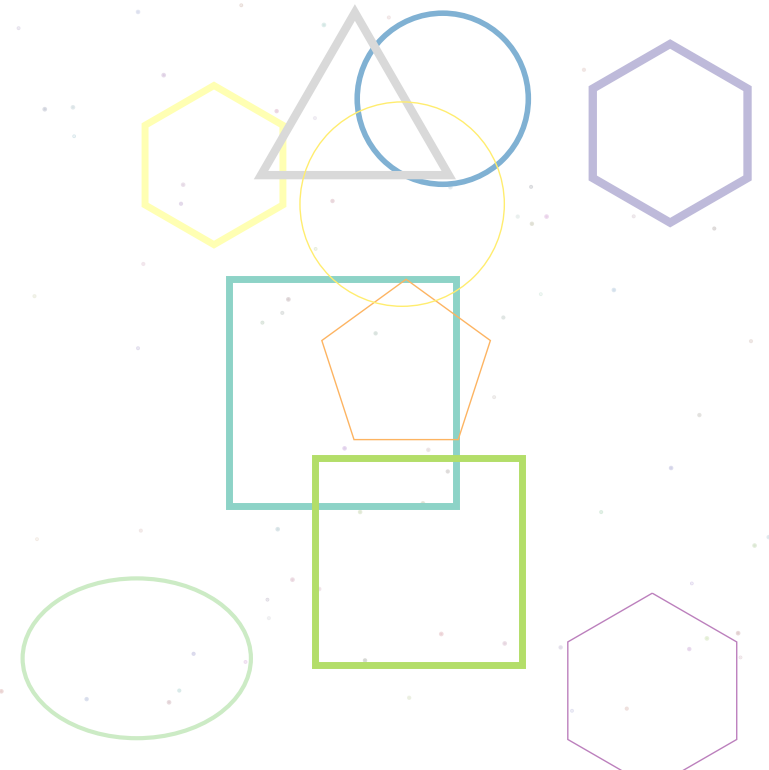[{"shape": "square", "thickness": 2.5, "radius": 0.74, "center": [0.445, 0.49]}, {"shape": "hexagon", "thickness": 2.5, "radius": 0.52, "center": [0.278, 0.786]}, {"shape": "hexagon", "thickness": 3, "radius": 0.58, "center": [0.87, 0.827]}, {"shape": "circle", "thickness": 2, "radius": 0.56, "center": [0.575, 0.872]}, {"shape": "pentagon", "thickness": 0.5, "radius": 0.58, "center": [0.527, 0.522]}, {"shape": "square", "thickness": 2.5, "radius": 0.67, "center": [0.544, 0.271]}, {"shape": "triangle", "thickness": 3, "radius": 0.7, "center": [0.461, 0.843]}, {"shape": "hexagon", "thickness": 0.5, "radius": 0.63, "center": [0.847, 0.103]}, {"shape": "oval", "thickness": 1.5, "radius": 0.74, "center": [0.178, 0.145]}, {"shape": "circle", "thickness": 0.5, "radius": 0.66, "center": [0.522, 0.735]}]